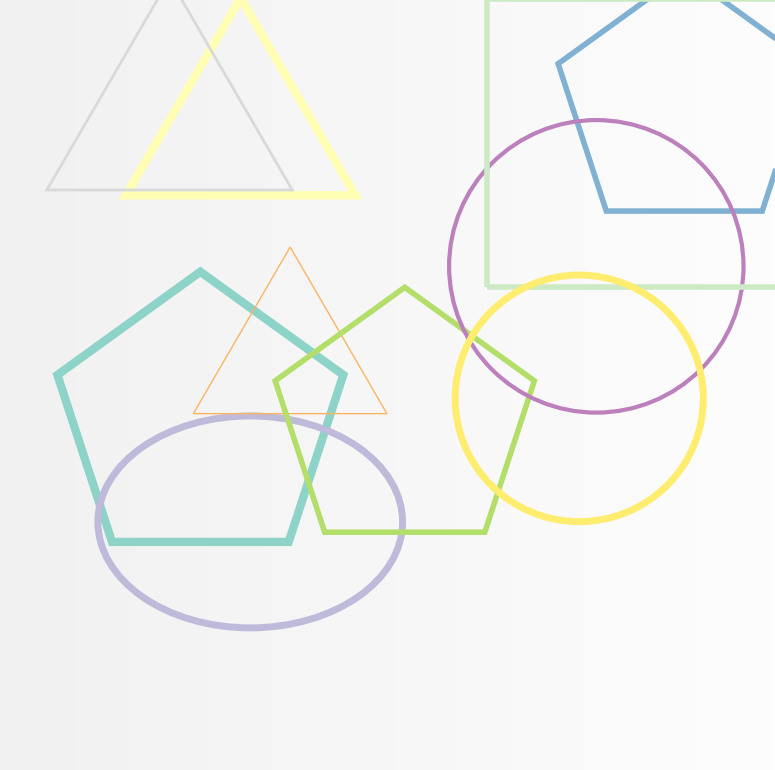[{"shape": "pentagon", "thickness": 3, "radius": 0.97, "center": [0.259, 0.453]}, {"shape": "triangle", "thickness": 3, "radius": 0.85, "center": [0.31, 0.832]}, {"shape": "oval", "thickness": 2.5, "radius": 0.98, "center": [0.323, 0.322]}, {"shape": "pentagon", "thickness": 2, "radius": 0.86, "center": [0.883, 0.864]}, {"shape": "triangle", "thickness": 0.5, "radius": 0.72, "center": [0.374, 0.535]}, {"shape": "pentagon", "thickness": 2, "radius": 0.88, "center": [0.522, 0.451]}, {"shape": "triangle", "thickness": 1, "radius": 0.91, "center": [0.219, 0.845]}, {"shape": "circle", "thickness": 1.5, "radius": 0.95, "center": [0.769, 0.654]}, {"shape": "square", "thickness": 2, "radius": 0.94, "center": [0.815, 0.814]}, {"shape": "circle", "thickness": 2.5, "radius": 0.8, "center": [0.747, 0.483]}]